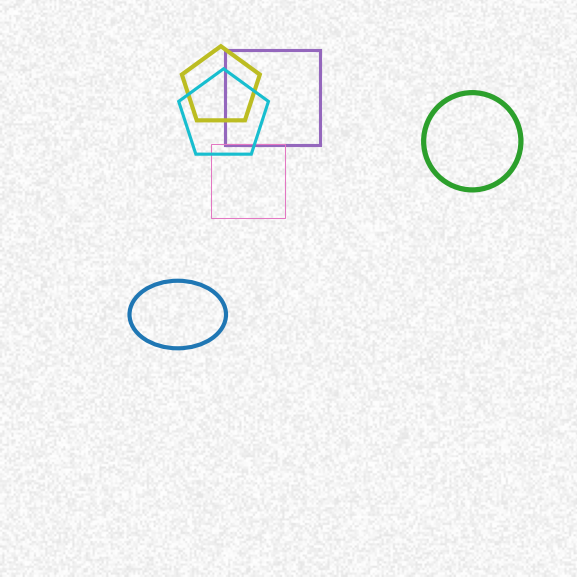[{"shape": "oval", "thickness": 2, "radius": 0.42, "center": [0.308, 0.454]}, {"shape": "circle", "thickness": 2.5, "radius": 0.42, "center": [0.818, 0.755]}, {"shape": "square", "thickness": 1.5, "radius": 0.41, "center": [0.472, 0.83]}, {"shape": "square", "thickness": 0.5, "radius": 0.32, "center": [0.43, 0.686]}, {"shape": "pentagon", "thickness": 2, "radius": 0.35, "center": [0.382, 0.848]}, {"shape": "pentagon", "thickness": 1.5, "radius": 0.41, "center": [0.387, 0.798]}]